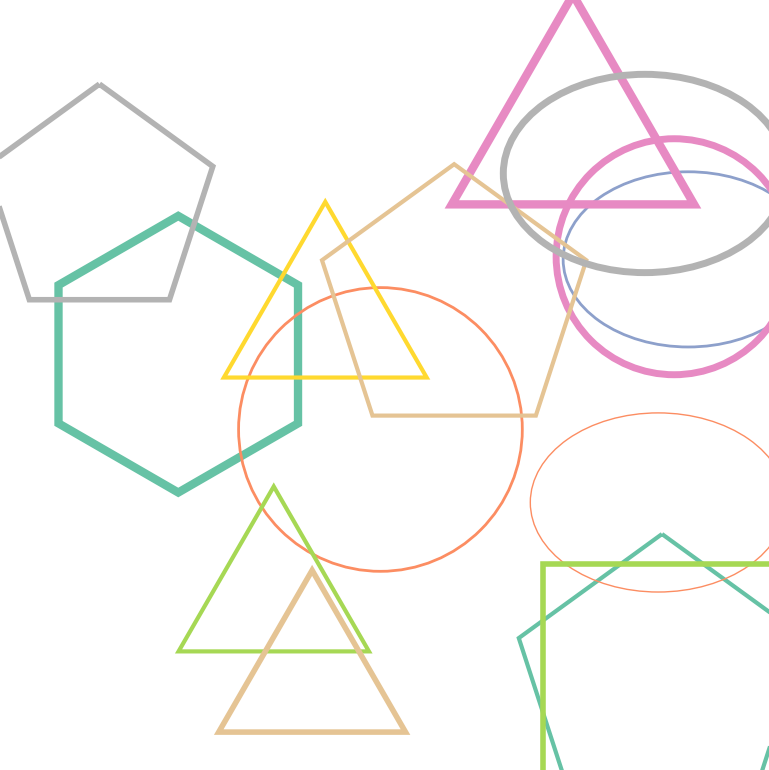[{"shape": "pentagon", "thickness": 1.5, "radius": 0.98, "center": [0.86, 0.111]}, {"shape": "hexagon", "thickness": 3, "radius": 0.9, "center": [0.232, 0.54]}, {"shape": "circle", "thickness": 1, "radius": 0.92, "center": [0.494, 0.442]}, {"shape": "oval", "thickness": 0.5, "radius": 0.83, "center": [0.855, 0.347]}, {"shape": "oval", "thickness": 1, "radius": 0.81, "center": [0.894, 0.663]}, {"shape": "triangle", "thickness": 3, "radius": 0.91, "center": [0.744, 0.825]}, {"shape": "circle", "thickness": 2.5, "radius": 0.77, "center": [0.876, 0.667]}, {"shape": "square", "thickness": 2, "radius": 0.83, "center": [0.871, 0.102]}, {"shape": "triangle", "thickness": 1.5, "radius": 0.71, "center": [0.356, 0.225]}, {"shape": "triangle", "thickness": 1.5, "radius": 0.76, "center": [0.422, 0.586]}, {"shape": "triangle", "thickness": 2, "radius": 0.7, "center": [0.405, 0.119]}, {"shape": "pentagon", "thickness": 1.5, "radius": 0.9, "center": [0.59, 0.606]}, {"shape": "oval", "thickness": 2.5, "radius": 0.92, "center": [0.838, 0.775]}, {"shape": "pentagon", "thickness": 2, "radius": 0.77, "center": [0.129, 0.736]}]